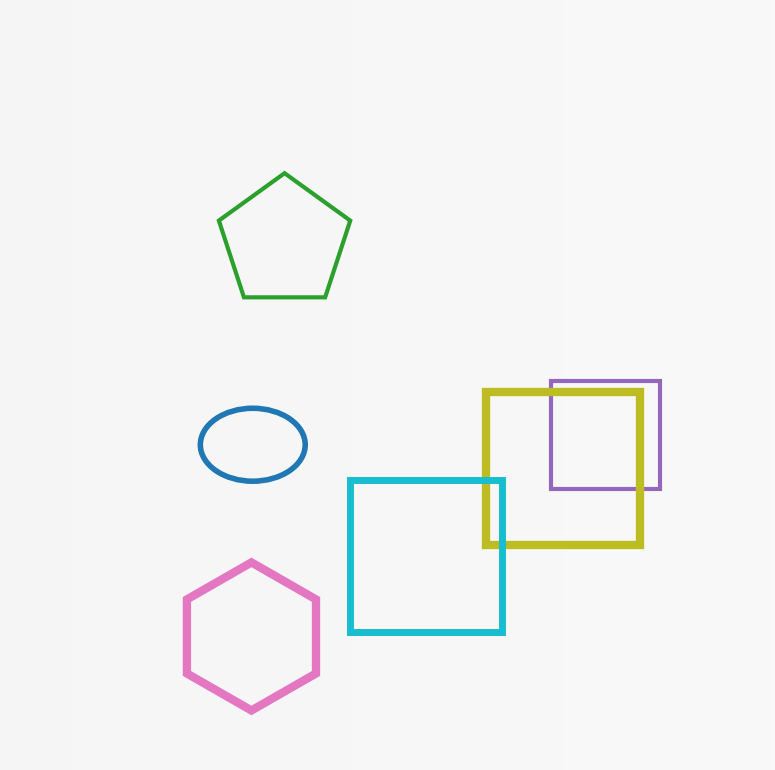[{"shape": "oval", "thickness": 2, "radius": 0.34, "center": [0.326, 0.422]}, {"shape": "pentagon", "thickness": 1.5, "radius": 0.45, "center": [0.367, 0.686]}, {"shape": "square", "thickness": 1.5, "radius": 0.35, "center": [0.781, 0.435]}, {"shape": "hexagon", "thickness": 3, "radius": 0.48, "center": [0.324, 0.173]}, {"shape": "square", "thickness": 3, "radius": 0.5, "center": [0.726, 0.392]}, {"shape": "square", "thickness": 2.5, "radius": 0.49, "center": [0.55, 0.277]}]